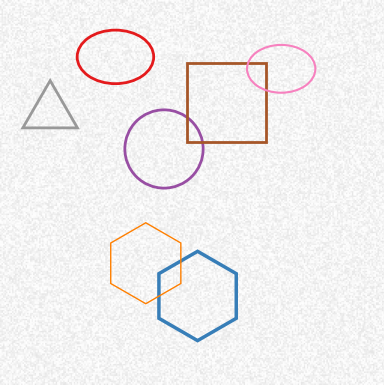[{"shape": "oval", "thickness": 2, "radius": 0.5, "center": [0.3, 0.852]}, {"shape": "hexagon", "thickness": 2.5, "radius": 0.58, "center": [0.513, 0.231]}, {"shape": "circle", "thickness": 2, "radius": 0.51, "center": [0.426, 0.613]}, {"shape": "hexagon", "thickness": 1, "radius": 0.53, "center": [0.379, 0.316]}, {"shape": "square", "thickness": 2, "radius": 0.51, "center": [0.587, 0.734]}, {"shape": "oval", "thickness": 1.5, "radius": 0.44, "center": [0.73, 0.821]}, {"shape": "triangle", "thickness": 2, "radius": 0.41, "center": [0.13, 0.709]}]